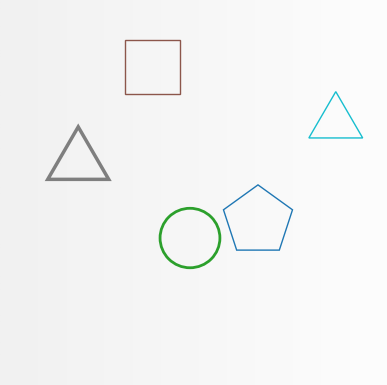[{"shape": "pentagon", "thickness": 1, "radius": 0.47, "center": [0.666, 0.426]}, {"shape": "circle", "thickness": 2, "radius": 0.39, "center": [0.49, 0.382]}, {"shape": "square", "thickness": 1, "radius": 0.35, "center": [0.393, 0.826]}, {"shape": "triangle", "thickness": 2.5, "radius": 0.45, "center": [0.202, 0.58]}, {"shape": "triangle", "thickness": 1, "radius": 0.4, "center": [0.867, 0.682]}]